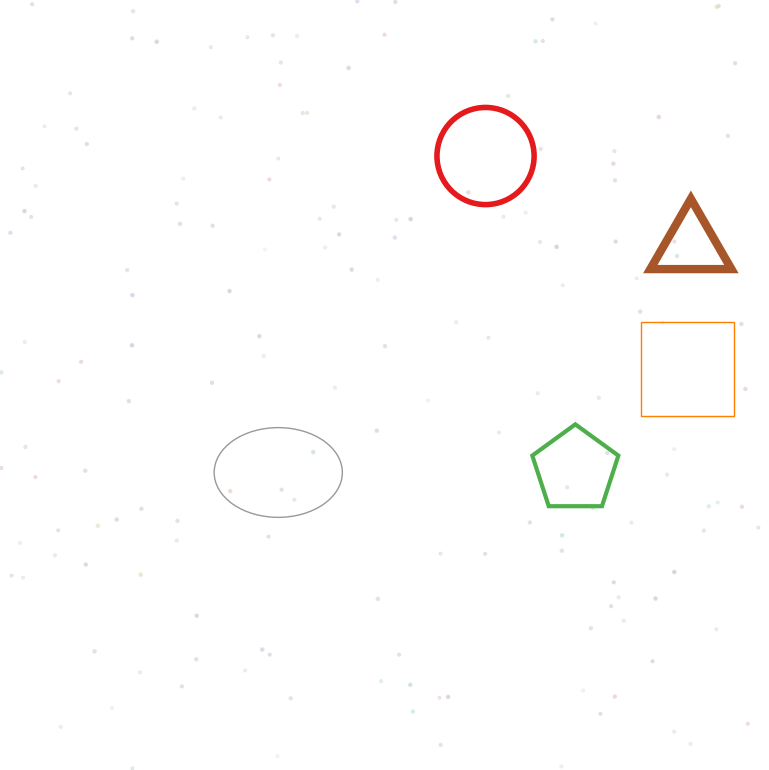[{"shape": "circle", "thickness": 2, "radius": 0.32, "center": [0.631, 0.797]}, {"shape": "pentagon", "thickness": 1.5, "radius": 0.29, "center": [0.747, 0.39]}, {"shape": "square", "thickness": 0.5, "radius": 0.3, "center": [0.893, 0.521]}, {"shape": "triangle", "thickness": 3, "radius": 0.3, "center": [0.897, 0.681]}, {"shape": "oval", "thickness": 0.5, "radius": 0.42, "center": [0.361, 0.386]}]